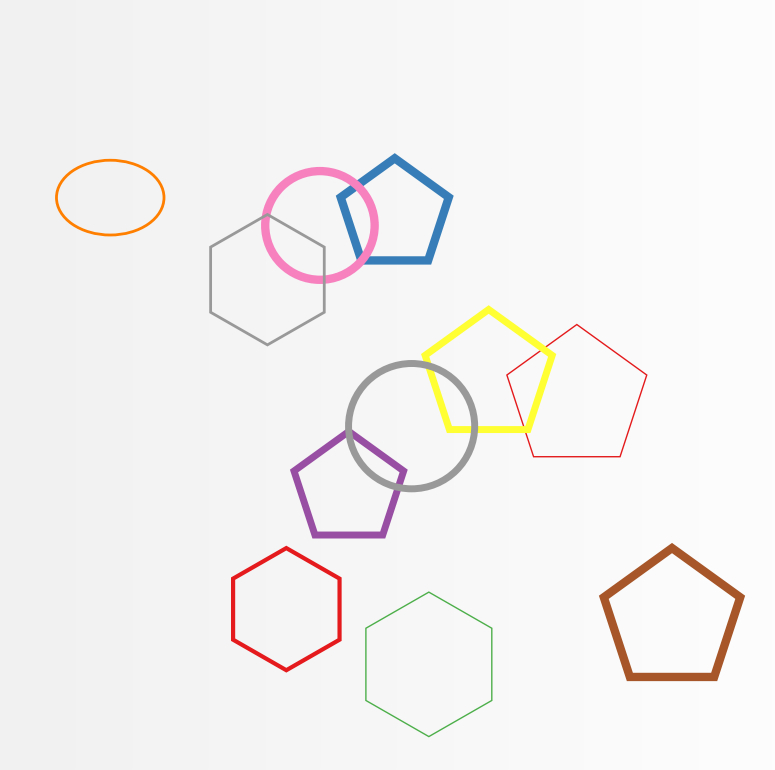[{"shape": "pentagon", "thickness": 0.5, "radius": 0.47, "center": [0.744, 0.484]}, {"shape": "hexagon", "thickness": 1.5, "radius": 0.4, "center": [0.369, 0.209]}, {"shape": "pentagon", "thickness": 3, "radius": 0.37, "center": [0.509, 0.721]}, {"shape": "hexagon", "thickness": 0.5, "radius": 0.47, "center": [0.553, 0.137]}, {"shape": "pentagon", "thickness": 2.5, "radius": 0.37, "center": [0.45, 0.365]}, {"shape": "oval", "thickness": 1, "radius": 0.35, "center": [0.142, 0.743]}, {"shape": "pentagon", "thickness": 2.5, "radius": 0.43, "center": [0.631, 0.512]}, {"shape": "pentagon", "thickness": 3, "radius": 0.46, "center": [0.867, 0.196]}, {"shape": "circle", "thickness": 3, "radius": 0.35, "center": [0.413, 0.707]}, {"shape": "circle", "thickness": 2.5, "radius": 0.41, "center": [0.531, 0.447]}, {"shape": "hexagon", "thickness": 1, "radius": 0.42, "center": [0.345, 0.637]}]